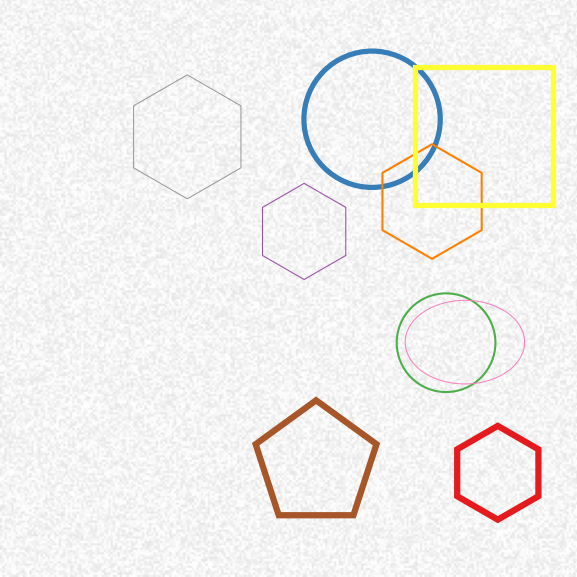[{"shape": "hexagon", "thickness": 3, "radius": 0.41, "center": [0.862, 0.18]}, {"shape": "circle", "thickness": 2.5, "radius": 0.59, "center": [0.644, 0.793]}, {"shape": "circle", "thickness": 1, "radius": 0.43, "center": [0.772, 0.406]}, {"shape": "hexagon", "thickness": 0.5, "radius": 0.42, "center": [0.527, 0.598]}, {"shape": "hexagon", "thickness": 1, "radius": 0.5, "center": [0.748, 0.65]}, {"shape": "square", "thickness": 2.5, "radius": 0.6, "center": [0.838, 0.764]}, {"shape": "pentagon", "thickness": 3, "radius": 0.55, "center": [0.547, 0.196]}, {"shape": "oval", "thickness": 0.5, "radius": 0.52, "center": [0.805, 0.407]}, {"shape": "hexagon", "thickness": 0.5, "radius": 0.54, "center": [0.324, 0.762]}]